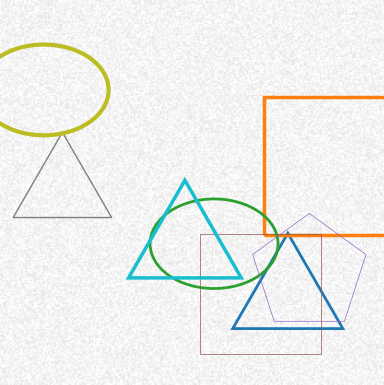[{"shape": "triangle", "thickness": 2, "radius": 0.83, "center": [0.748, 0.229]}, {"shape": "square", "thickness": 2.5, "radius": 0.9, "center": [0.865, 0.57]}, {"shape": "oval", "thickness": 2, "radius": 0.83, "center": [0.556, 0.367]}, {"shape": "pentagon", "thickness": 0.5, "radius": 0.77, "center": [0.803, 0.291]}, {"shape": "square", "thickness": 0.5, "radius": 0.78, "center": [0.677, 0.237]}, {"shape": "triangle", "thickness": 1, "radius": 0.74, "center": [0.162, 0.509]}, {"shape": "oval", "thickness": 3, "radius": 0.84, "center": [0.114, 0.766]}, {"shape": "triangle", "thickness": 2.5, "radius": 0.85, "center": [0.48, 0.363]}]